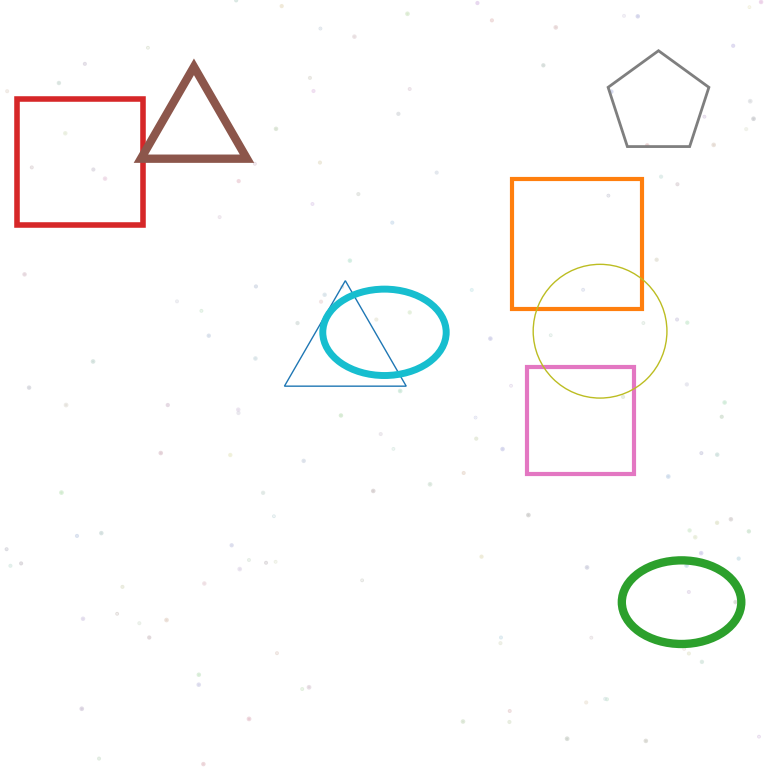[{"shape": "triangle", "thickness": 0.5, "radius": 0.46, "center": [0.448, 0.544]}, {"shape": "square", "thickness": 1.5, "radius": 0.42, "center": [0.749, 0.683]}, {"shape": "oval", "thickness": 3, "radius": 0.39, "center": [0.885, 0.218]}, {"shape": "square", "thickness": 2, "radius": 0.41, "center": [0.104, 0.79]}, {"shape": "triangle", "thickness": 3, "radius": 0.4, "center": [0.252, 0.834]}, {"shape": "square", "thickness": 1.5, "radius": 0.35, "center": [0.754, 0.453]}, {"shape": "pentagon", "thickness": 1, "radius": 0.34, "center": [0.855, 0.865]}, {"shape": "circle", "thickness": 0.5, "radius": 0.43, "center": [0.779, 0.57]}, {"shape": "oval", "thickness": 2.5, "radius": 0.4, "center": [0.499, 0.568]}]